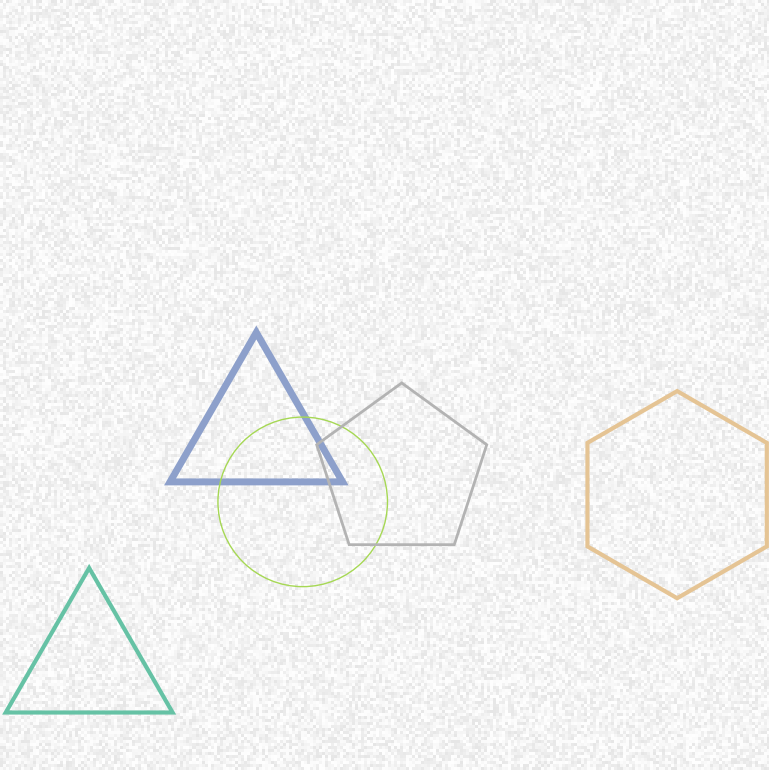[{"shape": "triangle", "thickness": 1.5, "radius": 0.63, "center": [0.116, 0.137]}, {"shape": "triangle", "thickness": 2.5, "radius": 0.65, "center": [0.333, 0.439]}, {"shape": "circle", "thickness": 0.5, "radius": 0.55, "center": [0.393, 0.348]}, {"shape": "hexagon", "thickness": 1.5, "radius": 0.67, "center": [0.879, 0.358]}, {"shape": "pentagon", "thickness": 1, "radius": 0.58, "center": [0.522, 0.387]}]